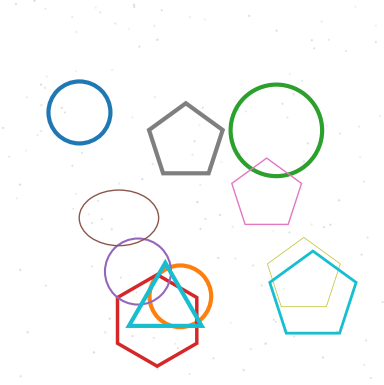[{"shape": "circle", "thickness": 3, "radius": 0.4, "center": [0.206, 0.708]}, {"shape": "circle", "thickness": 3, "radius": 0.4, "center": [0.468, 0.23]}, {"shape": "circle", "thickness": 3, "radius": 0.59, "center": [0.718, 0.661]}, {"shape": "hexagon", "thickness": 2.5, "radius": 0.59, "center": [0.408, 0.168]}, {"shape": "circle", "thickness": 1.5, "radius": 0.43, "center": [0.358, 0.295]}, {"shape": "oval", "thickness": 1, "radius": 0.52, "center": [0.309, 0.434]}, {"shape": "pentagon", "thickness": 1, "radius": 0.48, "center": [0.693, 0.494]}, {"shape": "pentagon", "thickness": 3, "radius": 0.5, "center": [0.483, 0.631]}, {"shape": "pentagon", "thickness": 0.5, "radius": 0.5, "center": [0.789, 0.284]}, {"shape": "triangle", "thickness": 3, "radius": 0.55, "center": [0.429, 0.208]}, {"shape": "pentagon", "thickness": 2, "radius": 0.59, "center": [0.813, 0.23]}]